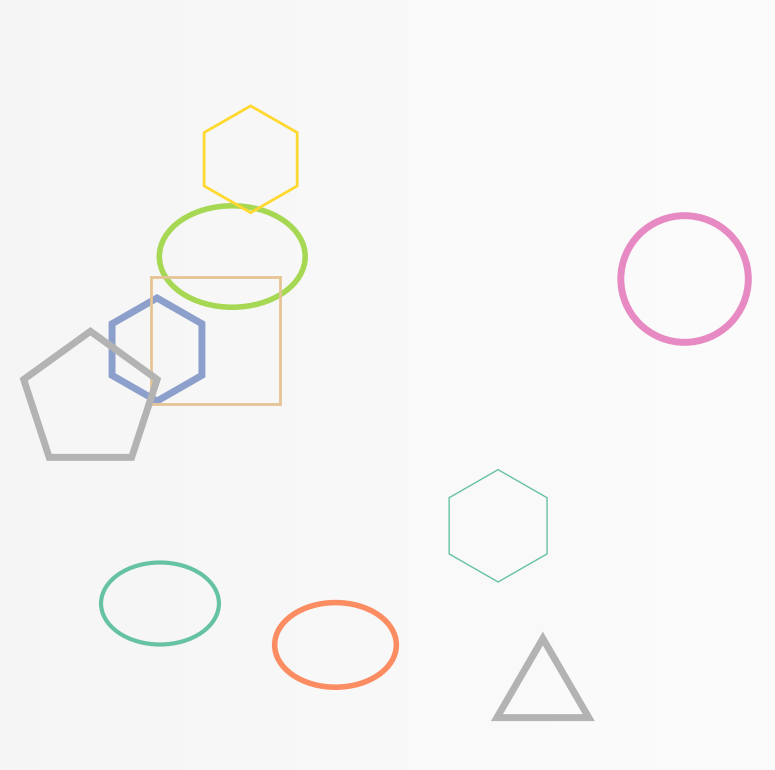[{"shape": "hexagon", "thickness": 0.5, "radius": 0.36, "center": [0.643, 0.317]}, {"shape": "oval", "thickness": 1.5, "radius": 0.38, "center": [0.206, 0.216]}, {"shape": "oval", "thickness": 2, "radius": 0.39, "center": [0.433, 0.162]}, {"shape": "hexagon", "thickness": 2.5, "radius": 0.33, "center": [0.203, 0.546]}, {"shape": "circle", "thickness": 2.5, "radius": 0.41, "center": [0.883, 0.638]}, {"shape": "oval", "thickness": 2, "radius": 0.47, "center": [0.3, 0.667]}, {"shape": "hexagon", "thickness": 1, "radius": 0.35, "center": [0.323, 0.793]}, {"shape": "square", "thickness": 1, "radius": 0.41, "center": [0.278, 0.558]}, {"shape": "triangle", "thickness": 2.5, "radius": 0.34, "center": [0.7, 0.102]}, {"shape": "pentagon", "thickness": 2.5, "radius": 0.45, "center": [0.117, 0.479]}]